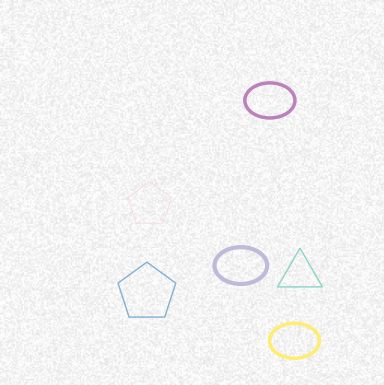[{"shape": "triangle", "thickness": 1, "radius": 0.34, "center": [0.779, 0.288]}, {"shape": "oval", "thickness": 3, "radius": 0.34, "center": [0.626, 0.31]}, {"shape": "pentagon", "thickness": 1, "radius": 0.39, "center": [0.382, 0.24]}, {"shape": "pentagon", "thickness": 0.5, "radius": 0.3, "center": [0.389, 0.469]}, {"shape": "oval", "thickness": 2.5, "radius": 0.33, "center": [0.701, 0.739]}, {"shape": "oval", "thickness": 2.5, "radius": 0.32, "center": [0.765, 0.115]}]